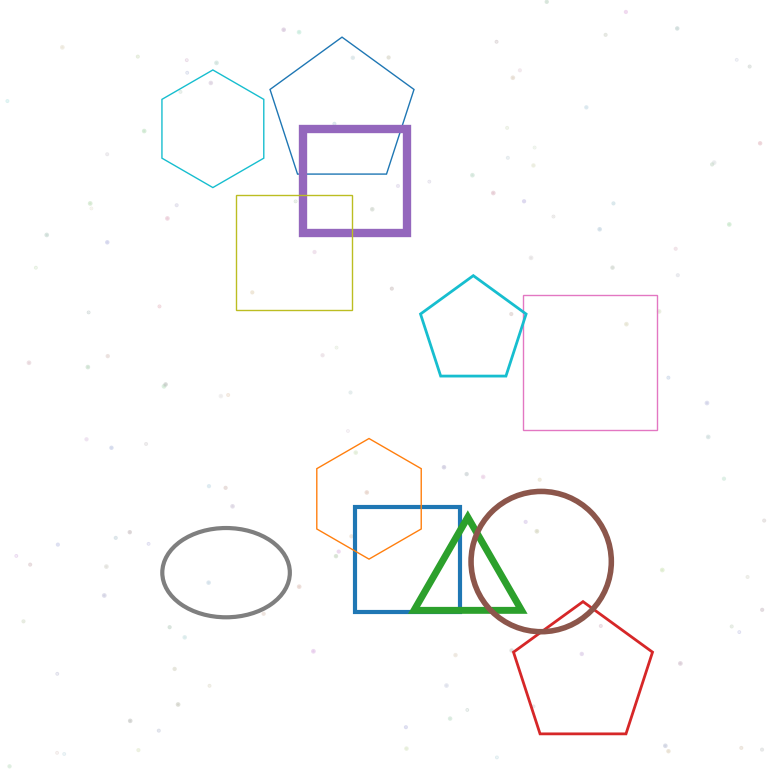[{"shape": "pentagon", "thickness": 0.5, "radius": 0.49, "center": [0.444, 0.853]}, {"shape": "square", "thickness": 1.5, "radius": 0.34, "center": [0.529, 0.274]}, {"shape": "hexagon", "thickness": 0.5, "radius": 0.39, "center": [0.479, 0.352]}, {"shape": "triangle", "thickness": 2.5, "radius": 0.4, "center": [0.608, 0.248]}, {"shape": "pentagon", "thickness": 1, "radius": 0.47, "center": [0.757, 0.124]}, {"shape": "square", "thickness": 3, "radius": 0.34, "center": [0.461, 0.765]}, {"shape": "circle", "thickness": 2, "radius": 0.46, "center": [0.703, 0.271]}, {"shape": "square", "thickness": 0.5, "radius": 0.44, "center": [0.766, 0.529]}, {"shape": "oval", "thickness": 1.5, "radius": 0.41, "center": [0.294, 0.256]}, {"shape": "square", "thickness": 0.5, "radius": 0.38, "center": [0.382, 0.672]}, {"shape": "pentagon", "thickness": 1, "radius": 0.36, "center": [0.615, 0.57]}, {"shape": "hexagon", "thickness": 0.5, "radius": 0.38, "center": [0.276, 0.833]}]